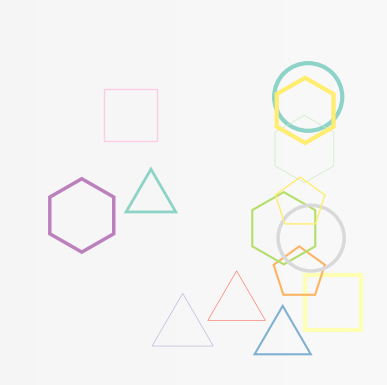[{"shape": "circle", "thickness": 3, "radius": 0.44, "center": [0.795, 0.748]}, {"shape": "triangle", "thickness": 2, "radius": 0.37, "center": [0.39, 0.487]}, {"shape": "square", "thickness": 3, "radius": 0.36, "center": [0.859, 0.215]}, {"shape": "triangle", "thickness": 0.5, "radius": 0.46, "center": [0.471, 0.147]}, {"shape": "triangle", "thickness": 0.5, "radius": 0.43, "center": [0.611, 0.211]}, {"shape": "triangle", "thickness": 1.5, "radius": 0.42, "center": [0.73, 0.122]}, {"shape": "pentagon", "thickness": 1.5, "radius": 0.35, "center": [0.772, 0.291]}, {"shape": "hexagon", "thickness": 1.5, "radius": 0.47, "center": [0.732, 0.407]}, {"shape": "square", "thickness": 1, "radius": 0.34, "center": [0.336, 0.702]}, {"shape": "circle", "thickness": 2.5, "radius": 0.43, "center": [0.803, 0.381]}, {"shape": "hexagon", "thickness": 2.5, "radius": 0.48, "center": [0.211, 0.44]}, {"shape": "hexagon", "thickness": 0.5, "radius": 0.44, "center": [0.785, 0.613]}, {"shape": "hexagon", "thickness": 3, "radius": 0.42, "center": [0.787, 0.713]}, {"shape": "pentagon", "thickness": 1, "radius": 0.34, "center": [0.775, 0.473]}]